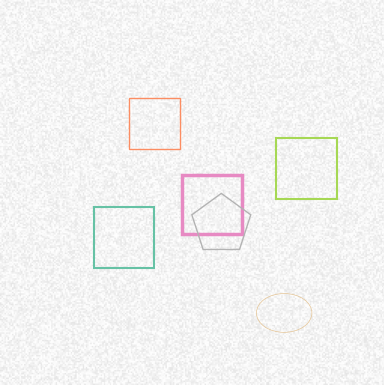[{"shape": "square", "thickness": 1.5, "radius": 0.39, "center": [0.322, 0.383]}, {"shape": "square", "thickness": 1, "radius": 0.33, "center": [0.402, 0.679]}, {"shape": "square", "thickness": 2.5, "radius": 0.39, "center": [0.551, 0.469]}, {"shape": "square", "thickness": 1.5, "radius": 0.4, "center": [0.796, 0.563]}, {"shape": "oval", "thickness": 0.5, "radius": 0.36, "center": [0.738, 0.187]}, {"shape": "pentagon", "thickness": 1, "radius": 0.4, "center": [0.575, 0.417]}]